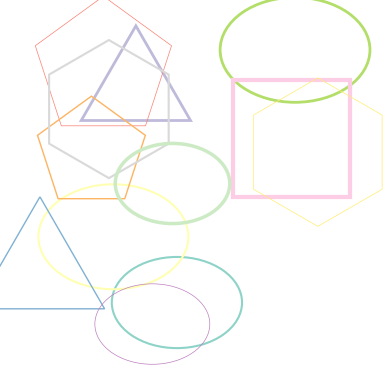[{"shape": "oval", "thickness": 1.5, "radius": 0.85, "center": [0.46, 0.214]}, {"shape": "oval", "thickness": 1.5, "radius": 0.97, "center": [0.295, 0.385]}, {"shape": "triangle", "thickness": 2, "radius": 0.82, "center": [0.353, 0.769]}, {"shape": "pentagon", "thickness": 0.5, "radius": 0.93, "center": [0.269, 0.824]}, {"shape": "triangle", "thickness": 1, "radius": 0.97, "center": [0.104, 0.295]}, {"shape": "pentagon", "thickness": 1, "radius": 0.74, "center": [0.237, 0.603]}, {"shape": "oval", "thickness": 2, "radius": 0.97, "center": [0.766, 0.871]}, {"shape": "square", "thickness": 3, "radius": 0.76, "center": [0.756, 0.64]}, {"shape": "hexagon", "thickness": 1.5, "radius": 0.9, "center": [0.283, 0.717]}, {"shape": "oval", "thickness": 0.5, "radius": 0.75, "center": [0.396, 0.158]}, {"shape": "oval", "thickness": 2.5, "radius": 0.74, "center": [0.448, 0.523]}, {"shape": "hexagon", "thickness": 0.5, "radius": 0.96, "center": [0.825, 0.605]}]